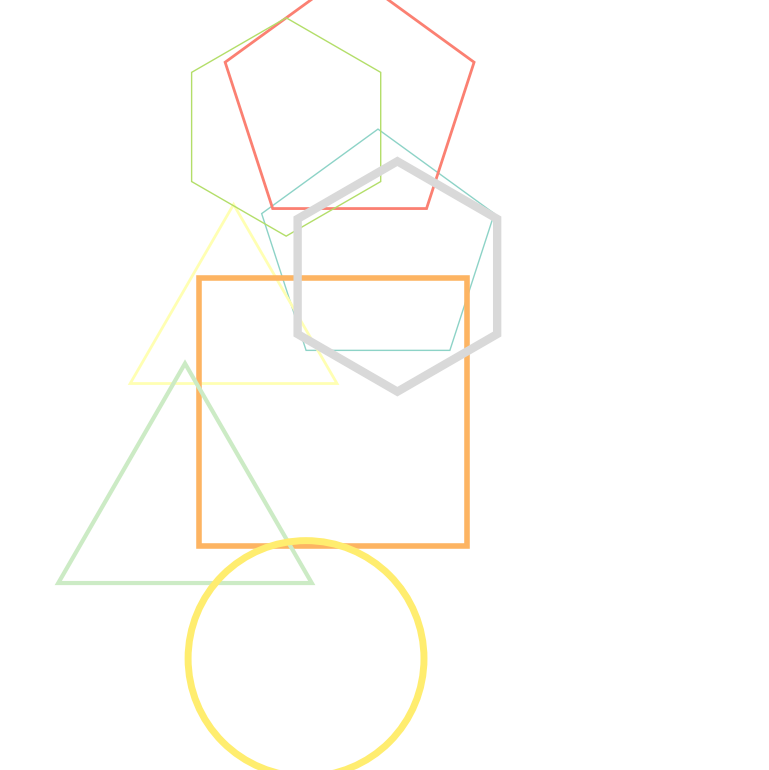[{"shape": "pentagon", "thickness": 0.5, "radius": 0.79, "center": [0.491, 0.673]}, {"shape": "triangle", "thickness": 1, "radius": 0.78, "center": [0.303, 0.579]}, {"shape": "pentagon", "thickness": 1, "radius": 0.85, "center": [0.454, 0.867]}, {"shape": "square", "thickness": 2, "radius": 0.87, "center": [0.432, 0.465]}, {"shape": "hexagon", "thickness": 0.5, "radius": 0.71, "center": [0.372, 0.835]}, {"shape": "hexagon", "thickness": 3, "radius": 0.75, "center": [0.516, 0.641]}, {"shape": "triangle", "thickness": 1.5, "radius": 0.95, "center": [0.24, 0.338]}, {"shape": "circle", "thickness": 2.5, "radius": 0.77, "center": [0.397, 0.145]}]